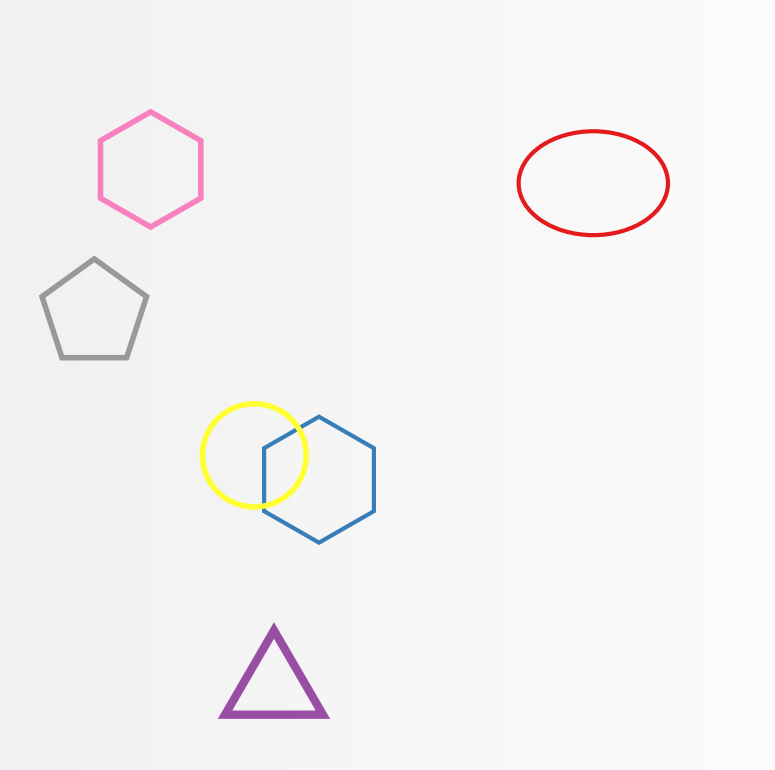[{"shape": "oval", "thickness": 1.5, "radius": 0.48, "center": [0.766, 0.762]}, {"shape": "hexagon", "thickness": 1.5, "radius": 0.41, "center": [0.412, 0.377]}, {"shape": "triangle", "thickness": 3, "radius": 0.36, "center": [0.354, 0.108]}, {"shape": "circle", "thickness": 2, "radius": 0.33, "center": [0.328, 0.409]}, {"shape": "hexagon", "thickness": 2, "radius": 0.37, "center": [0.194, 0.78]}, {"shape": "pentagon", "thickness": 2, "radius": 0.35, "center": [0.122, 0.593]}]